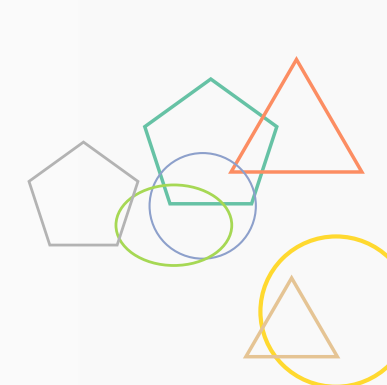[{"shape": "pentagon", "thickness": 2.5, "radius": 0.9, "center": [0.544, 0.616]}, {"shape": "triangle", "thickness": 2.5, "radius": 0.97, "center": [0.765, 0.651]}, {"shape": "circle", "thickness": 1.5, "radius": 0.69, "center": [0.523, 0.465]}, {"shape": "oval", "thickness": 2, "radius": 0.75, "center": [0.449, 0.415]}, {"shape": "circle", "thickness": 3, "radius": 0.98, "center": [0.867, 0.191]}, {"shape": "triangle", "thickness": 2.5, "radius": 0.68, "center": [0.753, 0.142]}, {"shape": "pentagon", "thickness": 2, "radius": 0.74, "center": [0.215, 0.483]}]